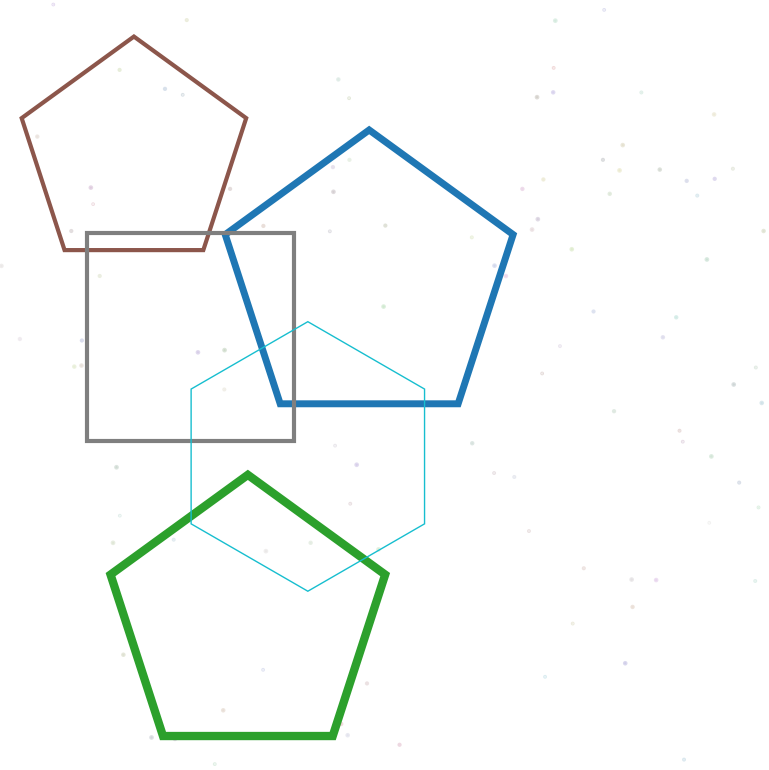[{"shape": "pentagon", "thickness": 2.5, "radius": 0.98, "center": [0.479, 0.635]}, {"shape": "pentagon", "thickness": 3, "radius": 0.94, "center": [0.322, 0.196]}, {"shape": "pentagon", "thickness": 1.5, "radius": 0.77, "center": [0.174, 0.799]}, {"shape": "square", "thickness": 1.5, "radius": 0.67, "center": [0.247, 0.562]}, {"shape": "hexagon", "thickness": 0.5, "radius": 0.88, "center": [0.4, 0.407]}]